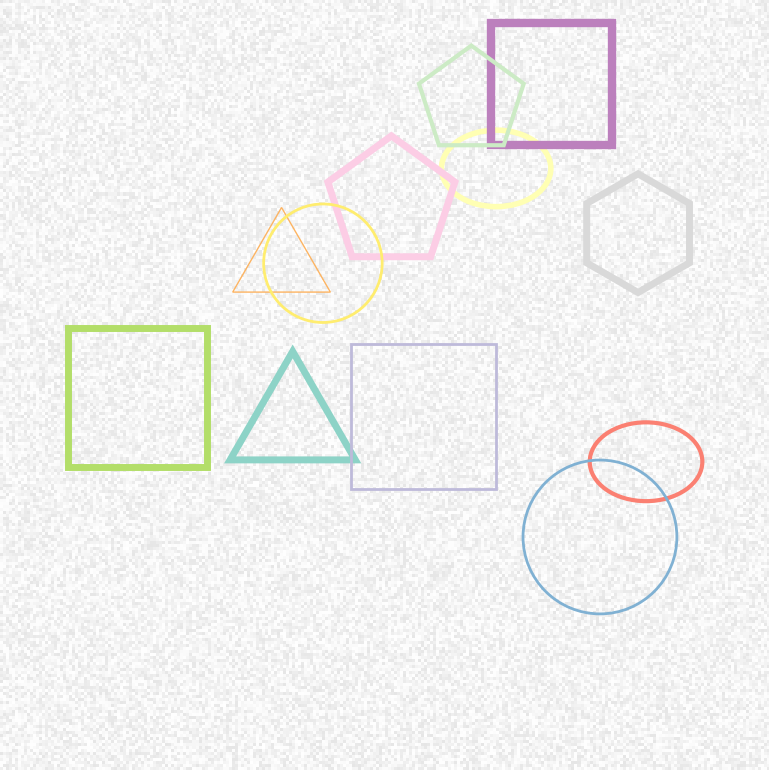[{"shape": "triangle", "thickness": 2.5, "radius": 0.47, "center": [0.38, 0.45]}, {"shape": "oval", "thickness": 2, "radius": 0.35, "center": [0.644, 0.781]}, {"shape": "square", "thickness": 1, "radius": 0.47, "center": [0.55, 0.459]}, {"shape": "oval", "thickness": 1.5, "radius": 0.37, "center": [0.839, 0.4]}, {"shape": "circle", "thickness": 1, "radius": 0.5, "center": [0.779, 0.303]}, {"shape": "triangle", "thickness": 0.5, "radius": 0.37, "center": [0.366, 0.657]}, {"shape": "square", "thickness": 2.5, "radius": 0.45, "center": [0.178, 0.484]}, {"shape": "pentagon", "thickness": 2.5, "radius": 0.43, "center": [0.508, 0.737]}, {"shape": "hexagon", "thickness": 2.5, "radius": 0.39, "center": [0.829, 0.697]}, {"shape": "square", "thickness": 3, "radius": 0.4, "center": [0.716, 0.891]}, {"shape": "pentagon", "thickness": 1.5, "radius": 0.36, "center": [0.612, 0.869]}, {"shape": "circle", "thickness": 1, "radius": 0.38, "center": [0.419, 0.658]}]